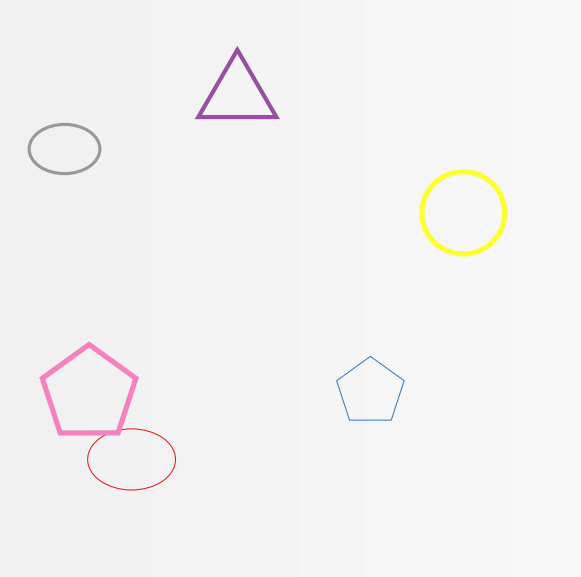[{"shape": "oval", "thickness": 0.5, "radius": 0.38, "center": [0.226, 0.204]}, {"shape": "pentagon", "thickness": 0.5, "radius": 0.31, "center": [0.637, 0.321]}, {"shape": "triangle", "thickness": 2, "radius": 0.39, "center": [0.408, 0.835]}, {"shape": "circle", "thickness": 2.5, "radius": 0.36, "center": [0.797, 0.631]}, {"shape": "pentagon", "thickness": 2.5, "radius": 0.42, "center": [0.153, 0.318]}, {"shape": "oval", "thickness": 1.5, "radius": 0.3, "center": [0.111, 0.741]}]